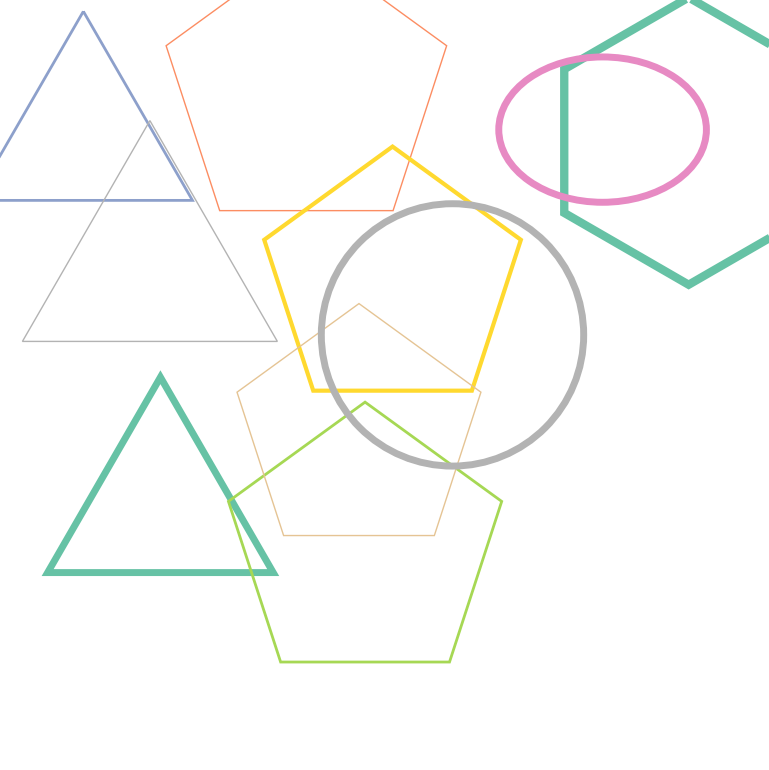[{"shape": "triangle", "thickness": 2.5, "radius": 0.85, "center": [0.208, 0.341]}, {"shape": "hexagon", "thickness": 3, "radius": 0.93, "center": [0.894, 0.817]}, {"shape": "pentagon", "thickness": 0.5, "radius": 0.96, "center": [0.398, 0.881]}, {"shape": "triangle", "thickness": 1, "radius": 0.82, "center": [0.108, 0.822]}, {"shape": "oval", "thickness": 2.5, "radius": 0.67, "center": [0.783, 0.832]}, {"shape": "pentagon", "thickness": 1, "radius": 0.93, "center": [0.474, 0.291]}, {"shape": "pentagon", "thickness": 1.5, "radius": 0.88, "center": [0.51, 0.634]}, {"shape": "pentagon", "thickness": 0.5, "radius": 0.83, "center": [0.466, 0.439]}, {"shape": "triangle", "thickness": 0.5, "radius": 0.96, "center": [0.195, 0.652]}, {"shape": "circle", "thickness": 2.5, "radius": 0.85, "center": [0.588, 0.565]}]